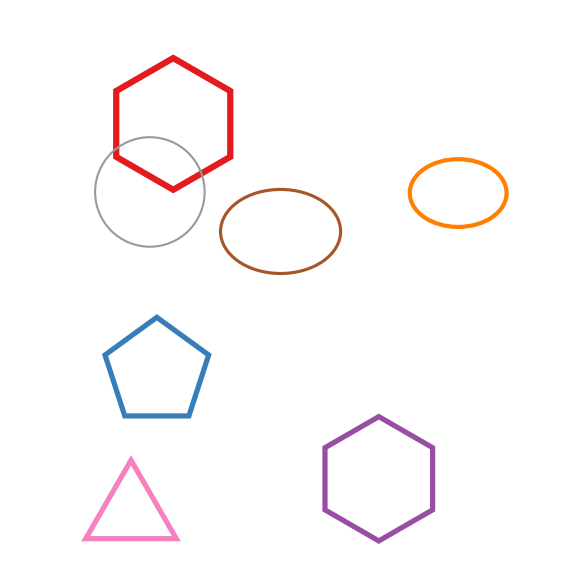[{"shape": "hexagon", "thickness": 3, "radius": 0.57, "center": [0.3, 0.785]}, {"shape": "pentagon", "thickness": 2.5, "radius": 0.47, "center": [0.272, 0.355]}, {"shape": "hexagon", "thickness": 2.5, "radius": 0.54, "center": [0.656, 0.17]}, {"shape": "oval", "thickness": 2, "radius": 0.42, "center": [0.793, 0.665]}, {"shape": "oval", "thickness": 1.5, "radius": 0.52, "center": [0.486, 0.598]}, {"shape": "triangle", "thickness": 2.5, "radius": 0.45, "center": [0.227, 0.112]}, {"shape": "circle", "thickness": 1, "radius": 0.47, "center": [0.26, 0.667]}]